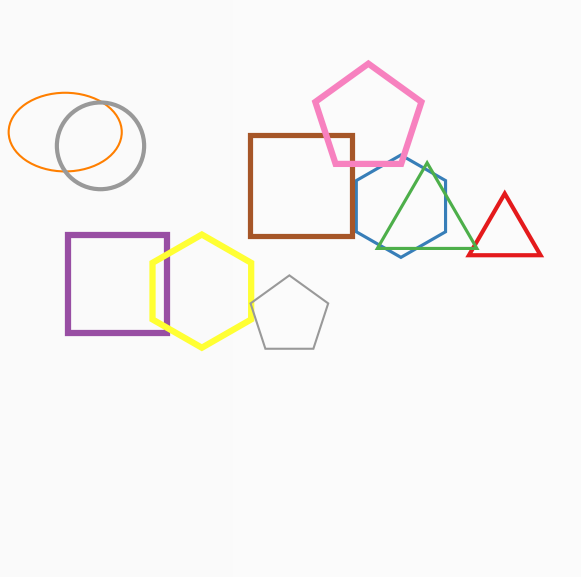[{"shape": "triangle", "thickness": 2, "radius": 0.36, "center": [0.868, 0.593]}, {"shape": "hexagon", "thickness": 1.5, "radius": 0.44, "center": [0.69, 0.642]}, {"shape": "triangle", "thickness": 1.5, "radius": 0.49, "center": [0.735, 0.618]}, {"shape": "square", "thickness": 3, "radius": 0.42, "center": [0.202, 0.508]}, {"shape": "oval", "thickness": 1, "radius": 0.49, "center": [0.112, 0.77]}, {"shape": "hexagon", "thickness": 3, "radius": 0.49, "center": [0.347, 0.495]}, {"shape": "square", "thickness": 2.5, "radius": 0.44, "center": [0.518, 0.677]}, {"shape": "pentagon", "thickness": 3, "radius": 0.48, "center": [0.634, 0.793]}, {"shape": "pentagon", "thickness": 1, "radius": 0.35, "center": [0.498, 0.452]}, {"shape": "circle", "thickness": 2, "radius": 0.38, "center": [0.173, 0.747]}]